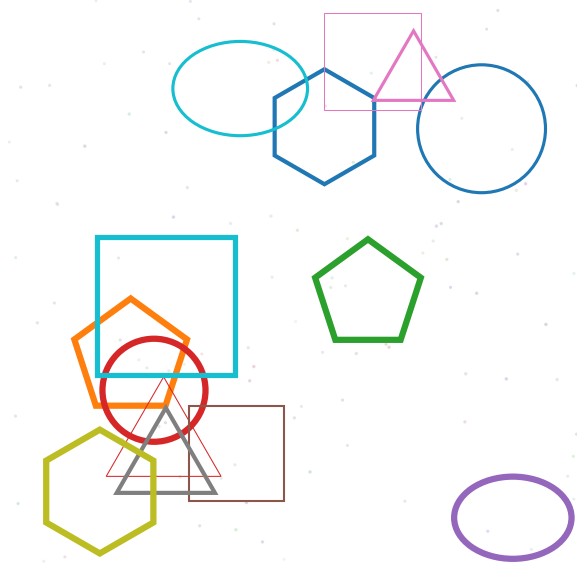[{"shape": "circle", "thickness": 1.5, "radius": 0.55, "center": [0.834, 0.776]}, {"shape": "hexagon", "thickness": 2, "radius": 0.5, "center": [0.562, 0.78]}, {"shape": "pentagon", "thickness": 3, "radius": 0.51, "center": [0.226, 0.38]}, {"shape": "pentagon", "thickness": 3, "radius": 0.48, "center": [0.637, 0.489]}, {"shape": "circle", "thickness": 3, "radius": 0.45, "center": [0.267, 0.323]}, {"shape": "triangle", "thickness": 0.5, "radius": 0.57, "center": [0.283, 0.232]}, {"shape": "oval", "thickness": 3, "radius": 0.51, "center": [0.888, 0.103]}, {"shape": "square", "thickness": 1, "radius": 0.41, "center": [0.409, 0.214]}, {"shape": "square", "thickness": 0.5, "radius": 0.42, "center": [0.645, 0.892]}, {"shape": "triangle", "thickness": 1.5, "radius": 0.4, "center": [0.716, 0.865]}, {"shape": "triangle", "thickness": 2, "radius": 0.49, "center": [0.287, 0.195]}, {"shape": "hexagon", "thickness": 3, "radius": 0.54, "center": [0.173, 0.148]}, {"shape": "square", "thickness": 2.5, "radius": 0.6, "center": [0.288, 0.469]}, {"shape": "oval", "thickness": 1.5, "radius": 0.58, "center": [0.416, 0.846]}]